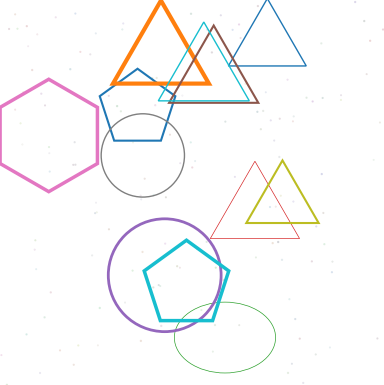[{"shape": "pentagon", "thickness": 1.5, "radius": 0.52, "center": [0.357, 0.718]}, {"shape": "triangle", "thickness": 1, "radius": 0.58, "center": [0.694, 0.887]}, {"shape": "triangle", "thickness": 3, "radius": 0.72, "center": [0.418, 0.855]}, {"shape": "oval", "thickness": 0.5, "radius": 0.66, "center": [0.584, 0.123]}, {"shape": "triangle", "thickness": 0.5, "radius": 0.67, "center": [0.662, 0.447]}, {"shape": "circle", "thickness": 2, "radius": 0.73, "center": [0.428, 0.285]}, {"shape": "triangle", "thickness": 1.5, "radius": 0.67, "center": [0.555, 0.8]}, {"shape": "hexagon", "thickness": 2.5, "radius": 0.73, "center": [0.127, 0.648]}, {"shape": "circle", "thickness": 1, "radius": 0.54, "center": [0.371, 0.596]}, {"shape": "triangle", "thickness": 1.5, "radius": 0.54, "center": [0.734, 0.475]}, {"shape": "pentagon", "thickness": 2.5, "radius": 0.58, "center": [0.484, 0.261]}, {"shape": "triangle", "thickness": 1, "radius": 0.68, "center": [0.529, 0.806]}]